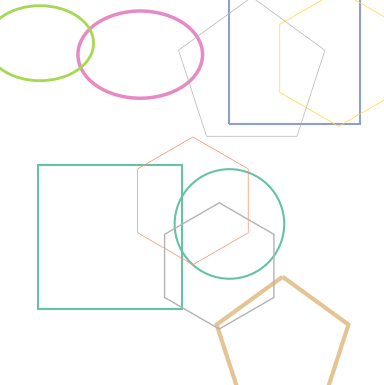[{"shape": "circle", "thickness": 1.5, "radius": 0.71, "center": [0.596, 0.418]}, {"shape": "square", "thickness": 1.5, "radius": 0.94, "center": [0.287, 0.385]}, {"shape": "hexagon", "thickness": 0.5, "radius": 0.83, "center": [0.501, 0.478]}, {"shape": "square", "thickness": 1.5, "radius": 0.85, "center": [0.765, 0.846]}, {"shape": "oval", "thickness": 2.5, "radius": 0.81, "center": [0.364, 0.858]}, {"shape": "oval", "thickness": 2, "radius": 0.7, "center": [0.104, 0.888]}, {"shape": "hexagon", "thickness": 0.5, "radius": 0.88, "center": [0.879, 0.848]}, {"shape": "pentagon", "thickness": 3, "radius": 0.9, "center": [0.734, 0.101]}, {"shape": "pentagon", "thickness": 0.5, "radius": 1.0, "center": [0.654, 0.808]}, {"shape": "hexagon", "thickness": 1, "radius": 0.82, "center": [0.57, 0.309]}]